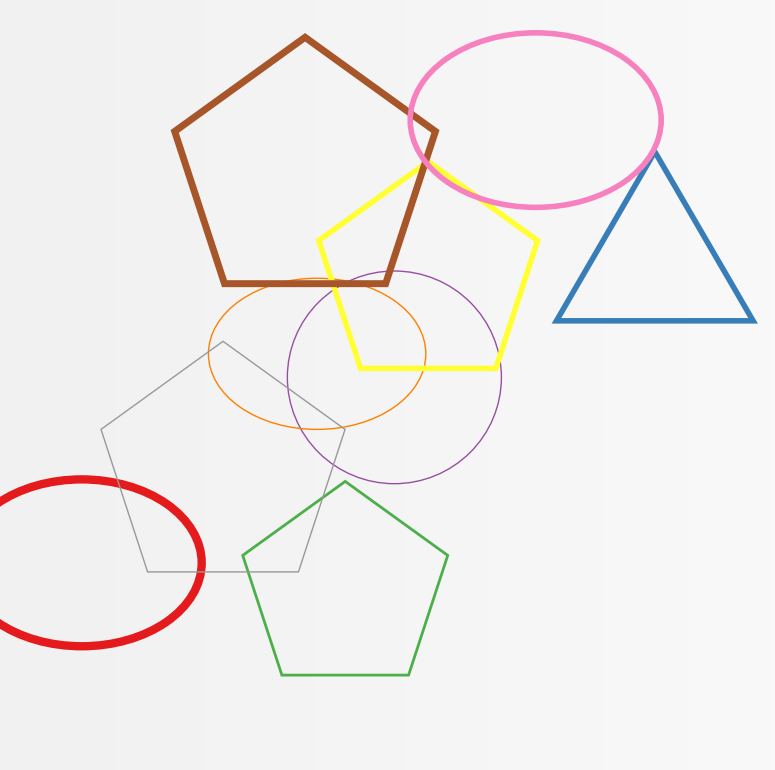[{"shape": "oval", "thickness": 3, "radius": 0.77, "center": [0.105, 0.269]}, {"shape": "triangle", "thickness": 2, "radius": 0.73, "center": [0.845, 0.657]}, {"shape": "pentagon", "thickness": 1, "radius": 0.7, "center": [0.445, 0.236]}, {"shape": "circle", "thickness": 0.5, "radius": 0.69, "center": [0.509, 0.51]}, {"shape": "oval", "thickness": 0.5, "radius": 0.7, "center": [0.409, 0.54]}, {"shape": "pentagon", "thickness": 2, "radius": 0.74, "center": [0.552, 0.642]}, {"shape": "pentagon", "thickness": 2.5, "radius": 0.88, "center": [0.394, 0.775]}, {"shape": "oval", "thickness": 2, "radius": 0.81, "center": [0.691, 0.844]}, {"shape": "pentagon", "thickness": 0.5, "radius": 0.83, "center": [0.288, 0.391]}]